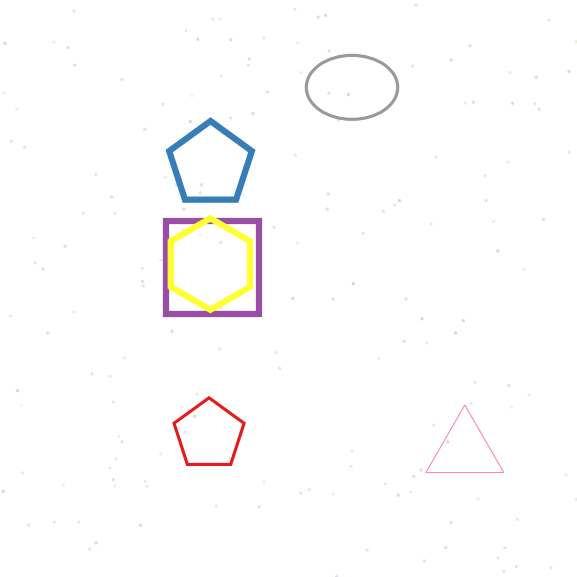[{"shape": "pentagon", "thickness": 1.5, "radius": 0.32, "center": [0.362, 0.247]}, {"shape": "pentagon", "thickness": 3, "radius": 0.38, "center": [0.365, 0.714]}, {"shape": "square", "thickness": 3, "radius": 0.41, "center": [0.368, 0.536]}, {"shape": "hexagon", "thickness": 3, "radius": 0.4, "center": [0.364, 0.542]}, {"shape": "triangle", "thickness": 0.5, "radius": 0.39, "center": [0.805, 0.22]}, {"shape": "oval", "thickness": 1.5, "radius": 0.4, "center": [0.61, 0.848]}]